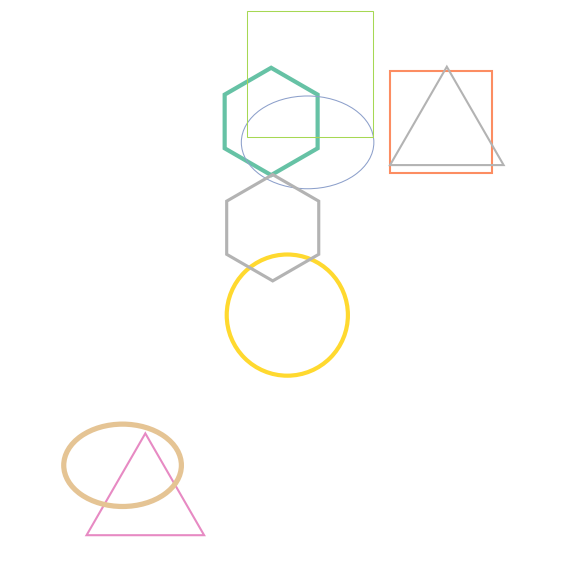[{"shape": "hexagon", "thickness": 2, "radius": 0.46, "center": [0.47, 0.789]}, {"shape": "square", "thickness": 1, "radius": 0.44, "center": [0.764, 0.788]}, {"shape": "oval", "thickness": 0.5, "radius": 0.57, "center": [0.533, 0.753]}, {"shape": "triangle", "thickness": 1, "radius": 0.59, "center": [0.252, 0.131]}, {"shape": "square", "thickness": 0.5, "radius": 0.54, "center": [0.537, 0.871]}, {"shape": "circle", "thickness": 2, "radius": 0.52, "center": [0.498, 0.454]}, {"shape": "oval", "thickness": 2.5, "radius": 0.51, "center": [0.212, 0.193]}, {"shape": "triangle", "thickness": 1, "radius": 0.57, "center": [0.774, 0.77]}, {"shape": "hexagon", "thickness": 1.5, "radius": 0.46, "center": [0.472, 0.605]}]